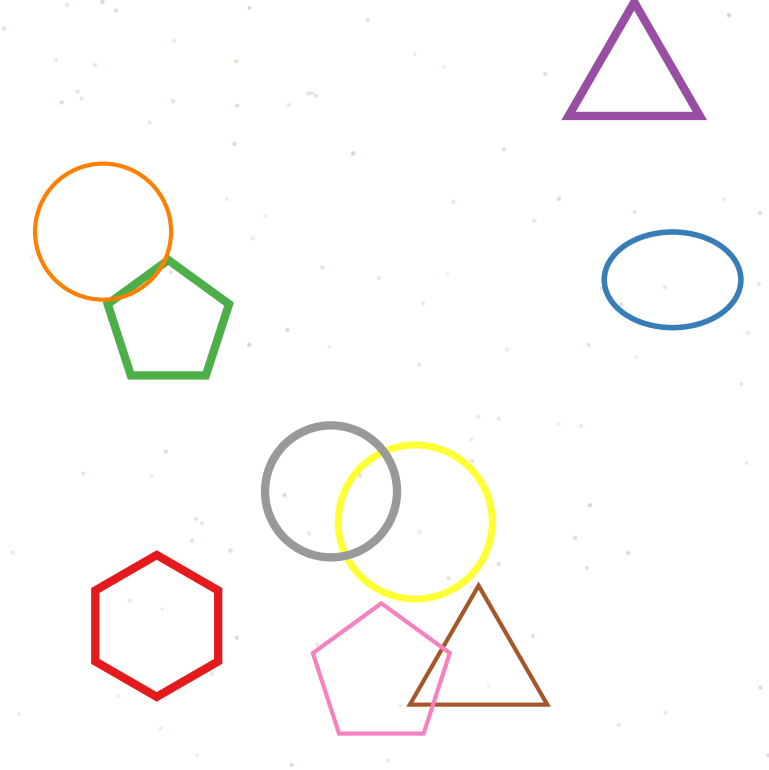[{"shape": "hexagon", "thickness": 3, "radius": 0.46, "center": [0.204, 0.187]}, {"shape": "oval", "thickness": 2, "radius": 0.44, "center": [0.873, 0.637]}, {"shape": "pentagon", "thickness": 3, "radius": 0.41, "center": [0.219, 0.579]}, {"shape": "triangle", "thickness": 3, "radius": 0.49, "center": [0.824, 0.899]}, {"shape": "circle", "thickness": 1.5, "radius": 0.44, "center": [0.134, 0.699]}, {"shape": "circle", "thickness": 2.5, "radius": 0.5, "center": [0.539, 0.322]}, {"shape": "triangle", "thickness": 1.5, "radius": 0.52, "center": [0.622, 0.136]}, {"shape": "pentagon", "thickness": 1.5, "radius": 0.47, "center": [0.495, 0.123]}, {"shape": "circle", "thickness": 3, "radius": 0.43, "center": [0.43, 0.362]}]